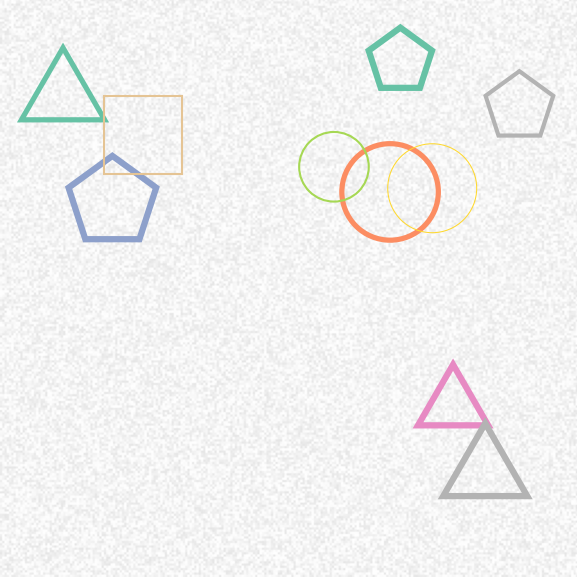[{"shape": "pentagon", "thickness": 3, "radius": 0.29, "center": [0.693, 0.894]}, {"shape": "triangle", "thickness": 2.5, "radius": 0.42, "center": [0.109, 0.833]}, {"shape": "circle", "thickness": 2.5, "radius": 0.42, "center": [0.675, 0.667]}, {"shape": "pentagon", "thickness": 3, "radius": 0.4, "center": [0.195, 0.649]}, {"shape": "triangle", "thickness": 3, "radius": 0.35, "center": [0.785, 0.298]}, {"shape": "circle", "thickness": 1, "radius": 0.3, "center": [0.578, 0.71]}, {"shape": "circle", "thickness": 0.5, "radius": 0.39, "center": [0.748, 0.673]}, {"shape": "square", "thickness": 1, "radius": 0.34, "center": [0.247, 0.765]}, {"shape": "triangle", "thickness": 3, "radius": 0.42, "center": [0.84, 0.182]}, {"shape": "pentagon", "thickness": 2, "radius": 0.31, "center": [0.899, 0.814]}]